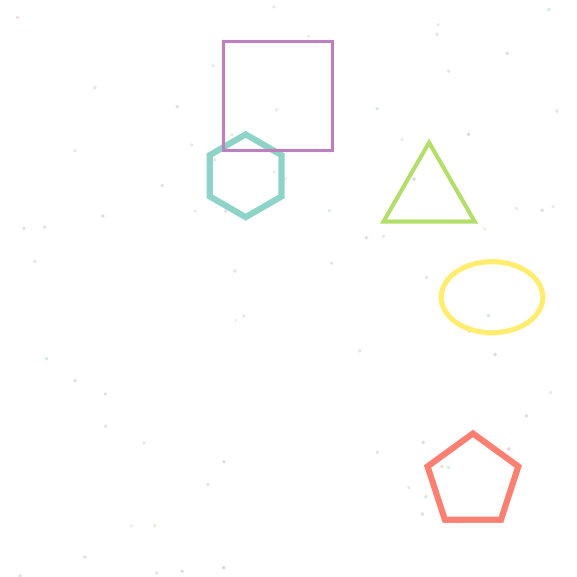[{"shape": "hexagon", "thickness": 3, "radius": 0.36, "center": [0.425, 0.695]}, {"shape": "pentagon", "thickness": 3, "radius": 0.41, "center": [0.819, 0.166]}, {"shape": "triangle", "thickness": 2, "radius": 0.46, "center": [0.743, 0.661]}, {"shape": "square", "thickness": 1.5, "radius": 0.47, "center": [0.481, 0.833]}, {"shape": "oval", "thickness": 2.5, "radius": 0.44, "center": [0.852, 0.484]}]